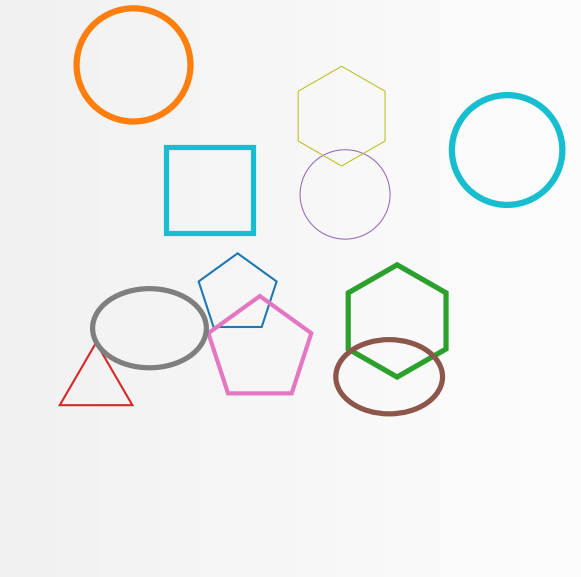[{"shape": "pentagon", "thickness": 1, "radius": 0.35, "center": [0.409, 0.49]}, {"shape": "circle", "thickness": 3, "radius": 0.49, "center": [0.23, 0.887]}, {"shape": "hexagon", "thickness": 2.5, "radius": 0.49, "center": [0.683, 0.443]}, {"shape": "triangle", "thickness": 1, "radius": 0.36, "center": [0.165, 0.334]}, {"shape": "circle", "thickness": 0.5, "radius": 0.39, "center": [0.594, 0.662]}, {"shape": "oval", "thickness": 2.5, "radius": 0.46, "center": [0.67, 0.347]}, {"shape": "pentagon", "thickness": 2, "radius": 0.47, "center": [0.447, 0.393]}, {"shape": "oval", "thickness": 2.5, "radius": 0.49, "center": [0.257, 0.431]}, {"shape": "hexagon", "thickness": 0.5, "radius": 0.43, "center": [0.588, 0.798]}, {"shape": "circle", "thickness": 3, "radius": 0.48, "center": [0.872, 0.739]}, {"shape": "square", "thickness": 2.5, "radius": 0.37, "center": [0.361, 0.671]}]